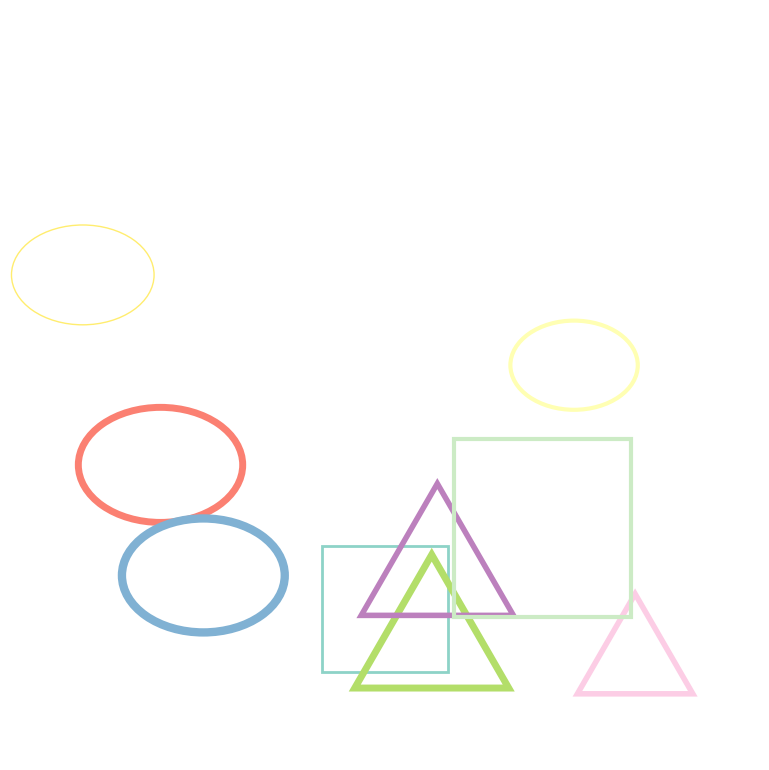[{"shape": "square", "thickness": 1, "radius": 0.41, "center": [0.5, 0.209]}, {"shape": "oval", "thickness": 1.5, "radius": 0.41, "center": [0.746, 0.526]}, {"shape": "oval", "thickness": 2.5, "radius": 0.53, "center": [0.208, 0.396]}, {"shape": "oval", "thickness": 3, "radius": 0.53, "center": [0.264, 0.253]}, {"shape": "triangle", "thickness": 2.5, "radius": 0.58, "center": [0.561, 0.164]}, {"shape": "triangle", "thickness": 2, "radius": 0.43, "center": [0.825, 0.142]}, {"shape": "triangle", "thickness": 2, "radius": 0.57, "center": [0.568, 0.258]}, {"shape": "square", "thickness": 1.5, "radius": 0.58, "center": [0.705, 0.314]}, {"shape": "oval", "thickness": 0.5, "radius": 0.46, "center": [0.108, 0.643]}]